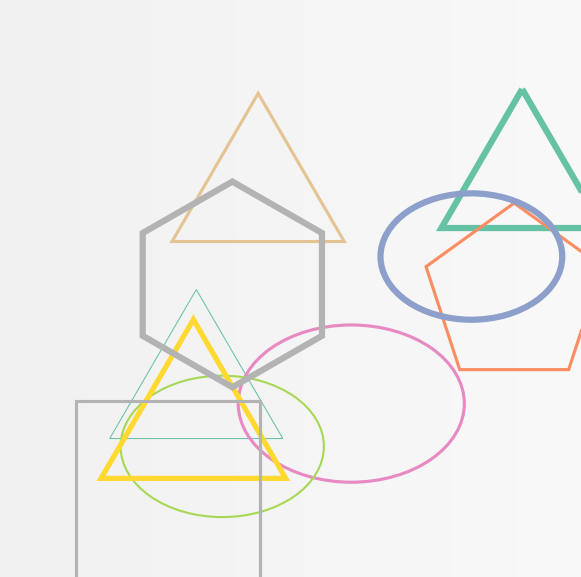[{"shape": "triangle", "thickness": 0.5, "radius": 0.86, "center": [0.338, 0.326]}, {"shape": "triangle", "thickness": 3, "radius": 0.8, "center": [0.898, 0.684]}, {"shape": "pentagon", "thickness": 1.5, "radius": 0.8, "center": [0.885, 0.488]}, {"shape": "oval", "thickness": 3, "radius": 0.78, "center": [0.811, 0.555]}, {"shape": "oval", "thickness": 1.5, "radius": 0.97, "center": [0.604, 0.3]}, {"shape": "oval", "thickness": 1, "radius": 0.87, "center": [0.382, 0.226]}, {"shape": "triangle", "thickness": 2.5, "radius": 0.92, "center": [0.333, 0.262]}, {"shape": "triangle", "thickness": 1.5, "radius": 0.86, "center": [0.444, 0.666]}, {"shape": "hexagon", "thickness": 3, "radius": 0.89, "center": [0.4, 0.507]}, {"shape": "square", "thickness": 1.5, "radius": 0.79, "center": [0.288, 0.146]}]